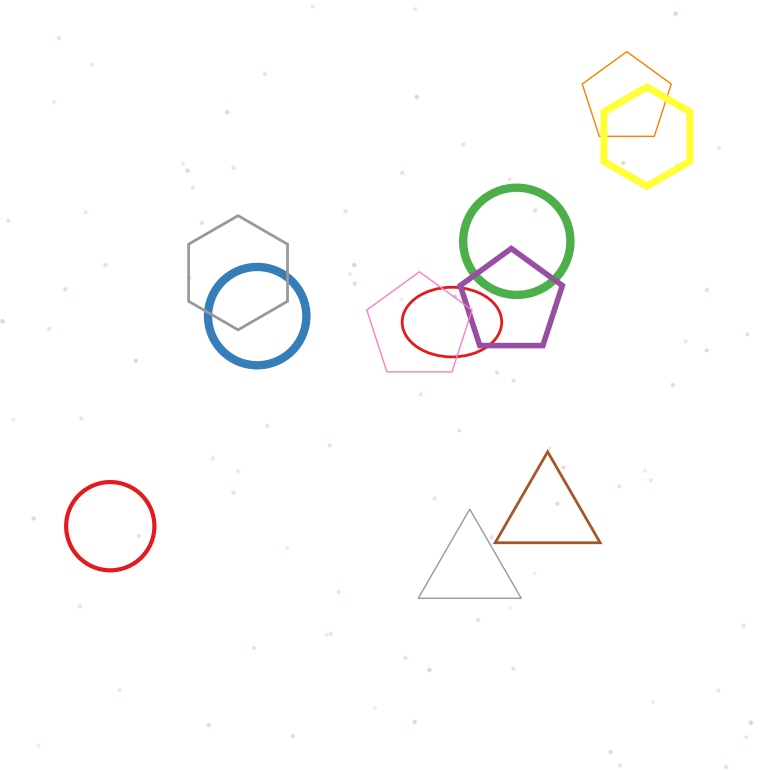[{"shape": "oval", "thickness": 1, "radius": 0.32, "center": [0.587, 0.582]}, {"shape": "circle", "thickness": 1.5, "radius": 0.29, "center": [0.143, 0.317]}, {"shape": "circle", "thickness": 3, "radius": 0.32, "center": [0.334, 0.589]}, {"shape": "circle", "thickness": 3, "radius": 0.35, "center": [0.671, 0.687]}, {"shape": "pentagon", "thickness": 2, "radius": 0.35, "center": [0.664, 0.608]}, {"shape": "pentagon", "thickness": 0.5, "radius": 0.3, "center": [0.814, 0.872]}, {"shape": "hexagon", "thickness": 2.5, "radius": 0.32, "center": [0.84, 0.823]}, {"shape": "triangle", "thickness": 1, "radius": 0.39, "center": [0.711, 0.334]}, {"shape": "pentagon", "thickness": 0.5, "radius": 0.36, "center": [0.545, 0.575]}, {"shape": "hexagon", "thickness": 1, "radius": 0.37, "center": [0.309, 0.646]}, {"shape": "triangle", "thickness": 0.5, "radius": 0.39, "center": [0.61, 0.262]}]